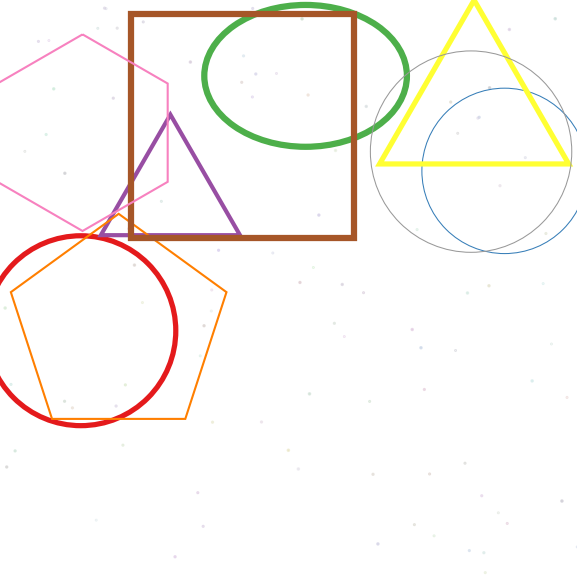[{"shape": "circle", "thickness": 2.5, "radius": 0.82, "center": [0.14, 0.426]}, {"shape": "circle", "thickness": 0.5, "radius": 0.72, "center": [0.874, 0.703]}, {"shape": "oval", "thickness": 3, "radius": 0.88, "center": [0.529, 0.868]}, {"shape": "triangle", "thickness": 2, "radius": 0.7, "center": [0.295, 0.661]}, {"shape": "pentagon", "thickness": 1, "radius": 0.98, "center": [0.205, 0.433]}, {"shape": "triangle", "thickness": 2.5, "radius": 0.95, "center": [0.821, 0.81]}, {"shape": "square", "thickness": 3, "radius": 0.97, "center": [0.42, 0.781]}, {"shape": "hexagon", "thickness": 1, "radius": 0.85, "center": [0.143, 0.769]}, {"shape": "circle", "thickness": 0.5, "radius": 0.87, "center": [0.816, 0.737]}]